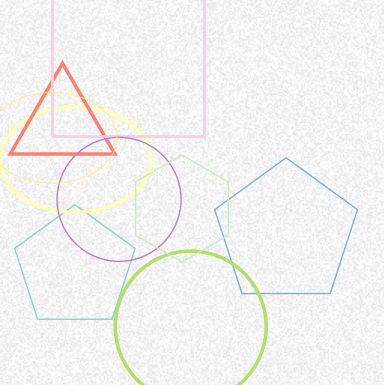[{"shape": "pentagon", "thickness": 1, "radius": 0.82, "center": [0.194, 0.304]}, {"shape": "oval", "thickness": 2.5, "radius": 0.98, "center": [0.196, 0.586]}, {"shape": "triangle", "thickness": 2.5, "radius": 0.78, "center": [0.162, 0.678]}, {"shape": "pentagon", "thickness": 1, "radius": 0.97, "center": [0.743, 0.395]}, {"shape": "circle", "thickness": 2.5, "radius": 0.98, "center": [0.495, 0.152]}, {"shape": "square", "thickness": 2, "radius": 0.99, "center": [0.332, 0.843]}, {"shape": "circle", "thickness": 1, "radius": 0.81, "center": [0.309, 0.482]}, {"shape": "hexagon", "thickness": 1, "radius": 0.69, "center": [0.473, 0.458]}, {"shape": "oval", "thickness": 0.5, "radius": 0.84, "center": [0.136, 0.642]}]